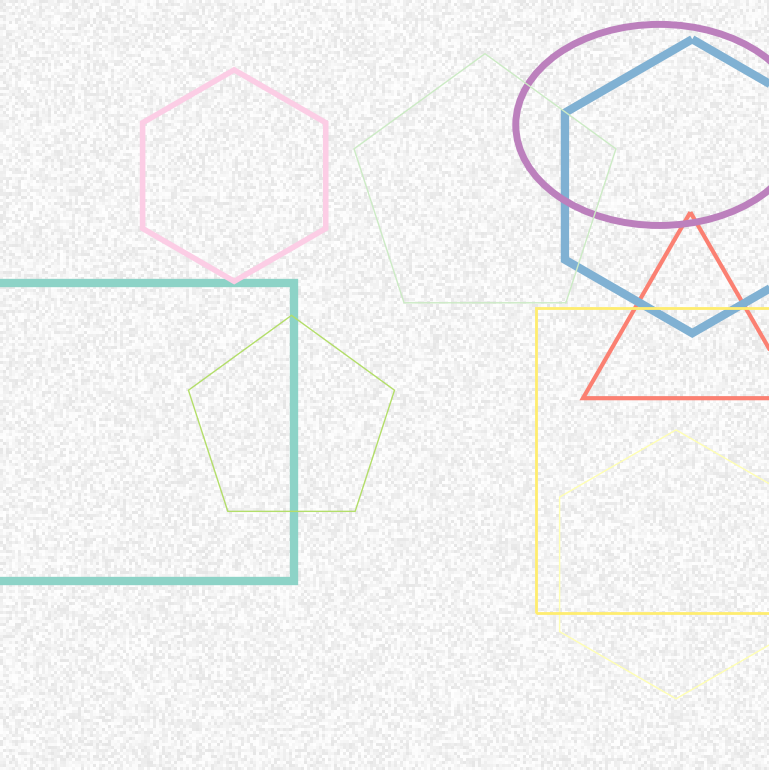[{"shape": "square", "thickness": 3, "radius": 0.97, "center": [0.189, 0.439]}, {"shape": "hexagon", "thickness": 0.5, "radius": 0.87, "center": [0.878, 0.267]}, {"shape": "triangle", "thickness": 1.5, "radius": 0.81, "center": [0.897, 0.563]}, {"shape": "hexagon", "thickness": 3, "radius": 0.95, "center": [0.899, 0.758]}, {"shape": "pentagon", "thickness": 0.5, "radius": 0.7, "center": [0.379, 0.45]}, {"shape": "hexagon", "thickness": 2, "radius": 0.69, "center": [0.304, 0.772]}, {"shape": "oval", "thickness": 2.5, "radius": 0.93, "center": [0.856, 0.838]}, {"shape": "pentagon", "thickness": 0.5, "radius": 0.89, "center": [0.63, 0.751]}, {"shape": "square", "thickness": 1, "radius": 0.99, "center": [0.895, 0.402]}]